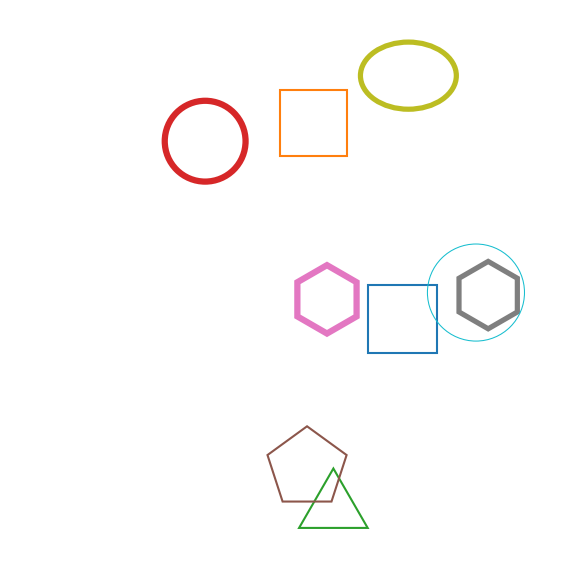[{"shape": "square", "thickness": 1, "radius": 0.3, "center": [0.697, 0.446]}, {"shape": "square", "thickness": 1, "radius": 0.29, "center": [0.543, 0.786]}, {"shape": "triangle", "thickness": 1, "radius": 0.34, "center": [0.577, 0.119]}, {"shape": "circle", "thickness": 3, "radius": 0.35, "center": [0.355, 0.755]}, {"shape": "pentagon", "thickness": 1, "radius": 0.36, "center": [0.532, 0.189]}, {"shape": "hexagon", "thickness": 3, "radius": 0.3, "center": [0.566, 0.481]}, {"shape": "hexagon", "thickness": 2.5, "radius": 0.29, "center": [0.845, 0.488]}, {"shape": "oval", "thickness": 2.5, "radius": 0.42, "center": [0.707, 0.868]}, {"shape": "circle", "thickness": 0.5, "radius": 0.42, "center": [0.824, 0.493]}]